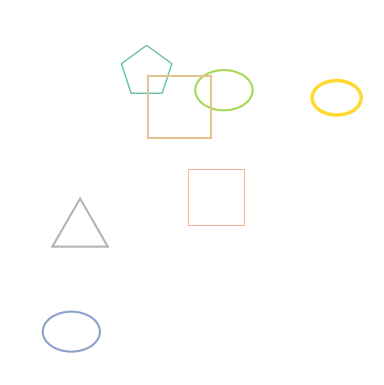[{"shape": "pentagon", "thickness": 1, "radius": 0.34, "center": [0.381, 0.813]}, {"shape": "square", "thickness": 0.5, "radius": 0.36, "center": [0.562, 0.488]}, {"shape": "oval", "thickness": 1.5, "radius": 0.37, "center": [0.185, 0.139]}, {"shape": "oval", "thickness": 1.5, "radius": 0.37, "center": [0.582, 0.766]}, {"shape": "oval", "thickness": 2.5, "radius": 0.32, "center": [0.874, 0.746]}, {"shape": "square", "thickness": 1.5, "radius": 0.41, "center": [0.466, 0.722]}, {"shape": "triangle", "thickness": 1.5, "radius": 0.42, "center": [0.208, 0.401]}]